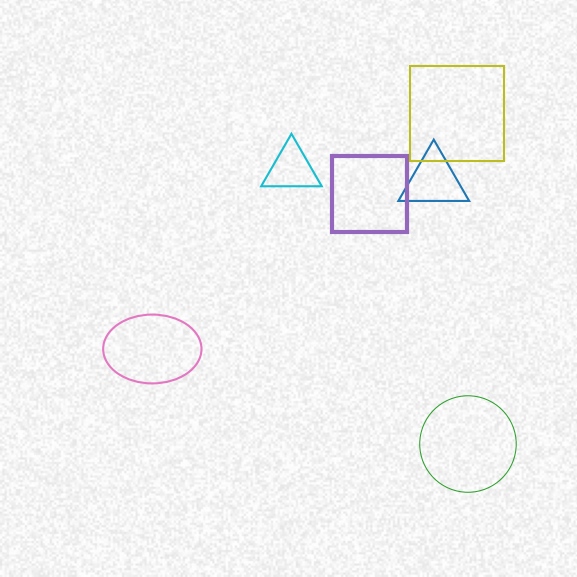[{"shape": "triangle", "thickness": 1, "radius": 0.35, "center": [0.751, 0.687]}, {"shape": "circle", "thickness": 0.5, "radius": 0.42, "center": [0.81, 0.23]}, {"shape": "square", "thickness": 2, "radius": 0.33, "center": [0.64, 0.663]}, {"shape": "oval", "thickness": 1, "radius": 0.43, "center": [0.264, 0.395]}, {"shape": "square", "thickness": 1, "radius": 0.41, "center": [0.791, 0.802]}, {"shape": "triangle", "thickness": 1, "radius": 0.3, "center": [0.505, 0.707]}]